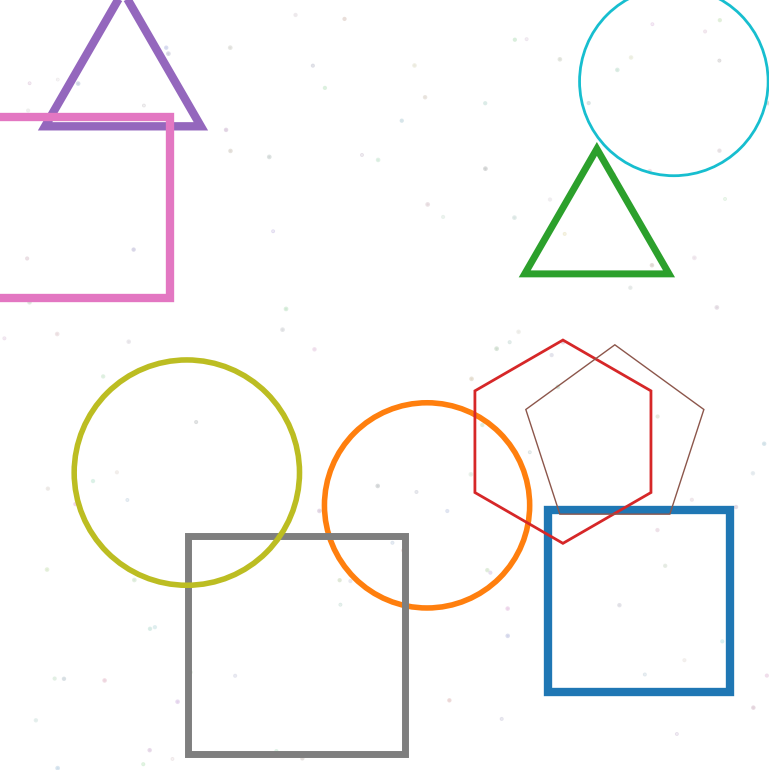[{"shape": "square", "thickness": 3, "radius": 0.59, "center": [0.83, 0.22]}, {"shape": "circle", "thickness": 2, "radius": 0.67, "center": [0.555, 0.344]}, {"shape": "triangle", "thickness": 2.5, "radius": 0.54, "center": [0.775, 0.698]}, {"shape": "hexagon", "thickness": 1, "radius": 0.66, "center": [0.731, 0.426]}, {"shape": "triangle", "thickness": 3, "radius": 0.58, "center": [0.16, 0.894]}, {"shape": "pentagon", "thickness": 0.5, "radius": 0.61, "center": [0.798, 0.431]}, {"shape": "square", "thickness": 3, "radius": 0.59, "center": [0.103, 0.73]}, {"shape": "square", "thickness": 2.5, "radius": 0.71, "center": [0.385, 0.163]}, {"shape": "circle", "thickness": 2, "radius": 0.73, "center": [0.243, 0.386]}, {"shape": "circle", "thickness": 1, "radius": 0.61, "center": [0.875, 0.894]}]